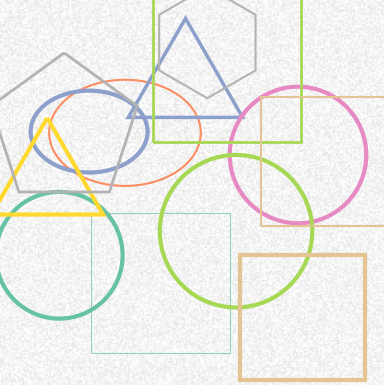[{"shape": "circle", "thickness": 3, "radius": 0.82, "center": [0.154, 0.337]}, {"shape": "square", "thickness": 0.5, "radius": 0.91, "center": [0.417, 0.264]}, {"shape": "oval", "thickness": 1.5, "radius": 0.98, "center": [0.325, 0.655]}, {"shape": "oval", "thickness": 3, "radius": 0.76, "center": [0.231, 0.658]}, {"shape": "triangle", "thickness": 2.5, "radius": 0.86, "center": [0.482, 0.781]}, {"shape": "circle", "thickness": 3, "radius": 0.89, "center": [0.774, 0.597]}, {"shape": "circle", "thickness": 3, "radius": 0.99, "center": [0.613, 0.4]}, {"shape": "square", "thickness": 2, "radius": 0.96, "center": [0.59, 0.825]}, {"shape": "triangle", "thickness": 3, "radius": 0.84, "center": [0.123, 0.526]}, {"shape": "square", "thickness": 3, "radius": 0.81, "center": [0.787, 0.174]}, {"shape": "square", "thickness": 1.5, "radius": 0.83, "center": [0.843, 0.581]}, {"shape": "hexagon", "thickness": 1.5, "radius": 0.72, "center": [0.539, 0.889]}, {"shape": "pentagon", "thickness": 2, "radius": 1.0, "center": [0.167, 0.663]}]